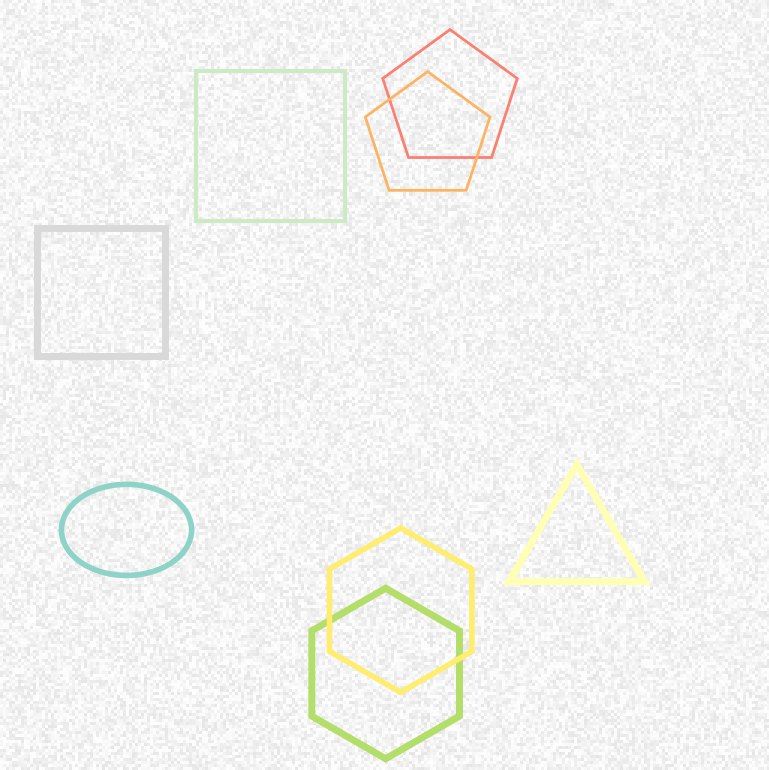[{"shape": "oval", "thickness": 2, "radius": 0.42, "center": [0.164, 0.312]}, {"shape": "triangle", "thickness": 2.5, "radius": 0.51, "center": [0.749, 0.295]}, {"shape": "pentagon", "thickness": 1, "radius": 0.46, "center": [0.584, 0.87]}, {"shape": "pentagon", "thickness": 1, "radius": 0.43, "center": [0.555, 0.822]}, {"shape": "hexagon", "thickness": 2.5, "radius": 0.55, "center": [0.501, 0.125]}, {"shape": "square", "thickness": 2.5, "radius": 0.41, "center": [0.132, 0.621]}, {"shape": "square", "thickness": 1.5, "radius": 0.48, "center": [0.352, 0.81]}, {"shape": "hexagon", "thickness": 2, "radius": 0.53, "center": [0.52, 0.208]}]